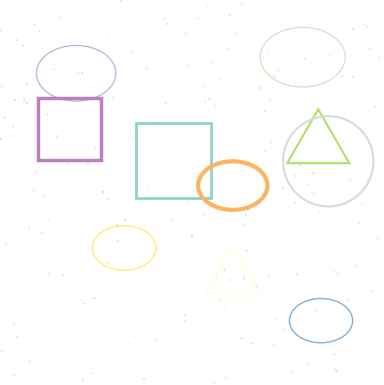[{"shape": "square", "thickness": 2, "radius": 0.49, "center": [0.45, 0.582]}, {"shape": "triangle", "thickness": 0.5, "radius": 0.41, "center": [0.604, 0.278]}, {"shape": "oval", "thickness": 1, "radius": 0.52, "center": [0.198, 0.81]}, {"shape": "oval", "thickness": 1, "radius": 0.41, "center": [0.834, 0.167]}, {"shape": "oval", "thickness": 3, "radius": 0.45, "center": [0.605, 0.518]}, {"shape": "triangle", "thickness": 1.5, "radius": 0.47, "center": [0.827, 0.623]}, {"shape": "circle", "thickness": 1.5, "radius": 0.59, "center": [0.853, 0.581]}, {"shape": "square", "thickness": 2.5, "radius": 0.41, "center": [0.18, 0.665]}, {"shape": "oval", "thickness": 1, "radius": 0.55, "center": [0.786, 0.852]}, {"shape": "oval", "thickness": 1, "radius": 0.41, "center": [0.322, 0.356]}]